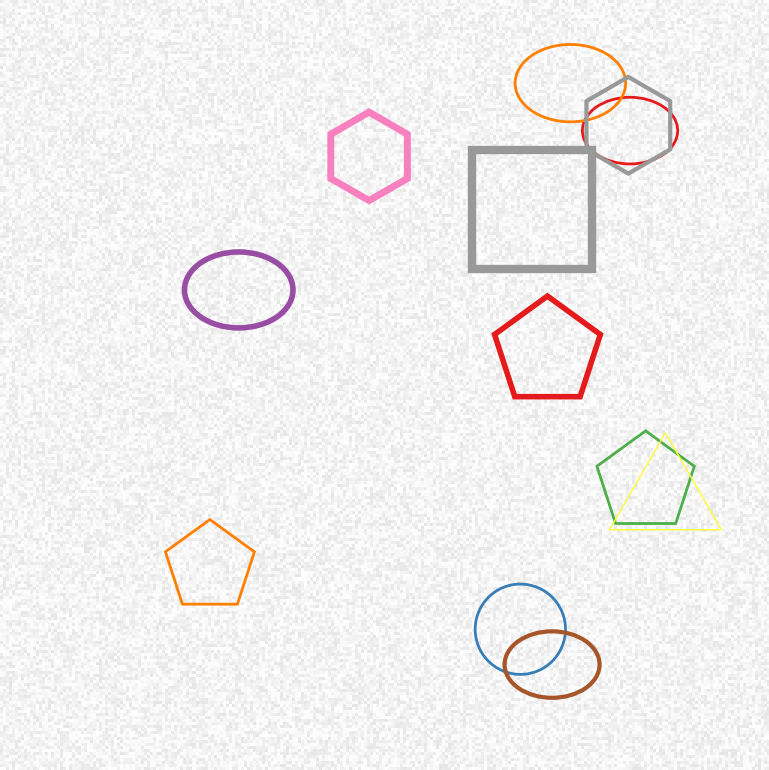[{"shape": "pentagon", "thickness": 2, "radius": 0.36, "center": [0.711, 0.543]}, {"shape": "oval", "thickness": 1, "radius": 0.31, "center": [0.818, 0.83]}, {"shape": "circle", "thickness": 1, "radius": 0.29, "center": [0.676, 0.183]}, {"shape": "pentagon", "thickness": 1, "radius": 0.33, "center": [0.838, 0.374]}, {"shape": "oval", "thickness": 2, "radius": 0.35, "center": [0.31, 0.623]}, {"shape": "pentagon", "thickness": 1, "radius": 0.3, "center": [0.273, 0.265]}, {"shape": "oval", "thickness": 1, "radius": 0.36, "center": [0.741, 0.892]}, {"shape": "triangle", "thickness": 0.5, "radius": 0.42, "center": [0.864, 0.354]}, {"shape": "oval", "thickness": 1.5, "radius": 0.31, "center": [0.717, 0.137]}, {"shape": "hexagon", "thickness": 2.5, "radius": 0.29, "center": [0.479, 0.797]}, {"shape": "square", "thickness": 3, "radius": 0.39, "center": [0.691, 0.728]}, {"shape": "hexagon", "thickness": 1.5, "radius": 0.31, "center": [0.816, 0.837]}]